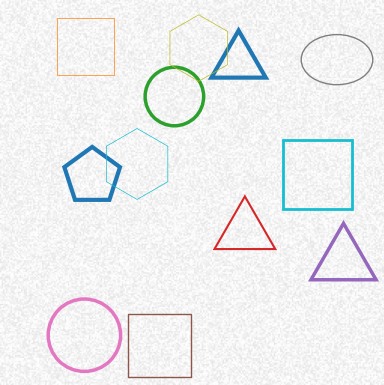[{"shape": "pentagon", "thickness": 3, "radius": 0.38, "center": [0.239, 0.542]}, {"shape": "triangle", "thickness": 3, "radius": 0.41, "center": [0.62, 0.839]}, {"shape": "square", "thickness": 0.5, "radius": 0.37, "center": [0.223, 0.88]}, {"shape": "circle", "thickness": 2.5, "radius": 0.38, "center": [0.453, 0.749]}, {"shape": "triangle", "thickness": 1.5, "radius": 0.46, "center": [0.636, 0.399]}, {"shape": "triangle", "thickness": 2.5, "radius": 0.49, "center": [0.892, 0.322]}, {"shape": "square", "thickness": 1, "radius": 0.41, "center": [0.413, 0.103]}, {"shape": "circle", "thickness": 2.5, "radius": 0.47, "center": [0.219, 0.129]}, {"shape": "oval", "thickness": 1, "radius": 0.46, "center": [0.875, 0.845]}, {"shape": "hexagon", "thickness": 0.5, "radius": 0.43, "center": [0.516, 0.875]}, {"shape": "square", "thickness": 2, "radius": 0.45, "center": [0.824, 0.548]}, {"shape": "hexagon", "thickness": 0.5, "radius": 0.46, "center": [0.356, 0.574]}]